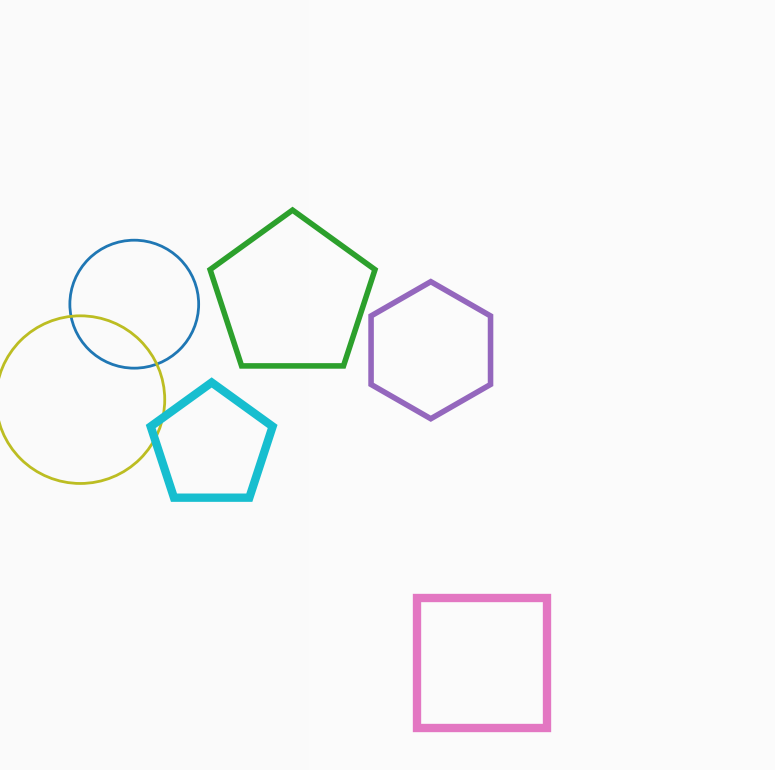[{"shape": "circle", "thickness": 1, "radius": 0.42, "center": [0.173, 0.605]}, {"shape": "pentagon", "thickness": 2, "radius": 0.56, "center": [0.377, 0.615]}, {"shape": "hexagon", "thickness": 2, "radius": 0.44, "center": [0.556, 0.545]}, {"shape": "square", "thickness": 3, "radius": 0.42, "center": [0.622, 0.139]}, {"shape": "circle", "thickness": 1, "radius": 0.54, "center": [0.104, 0.481]}, {"shape": "pentagon", "thickness": 3, "radius": 0.41, "center": [0.273, 0.421]}]